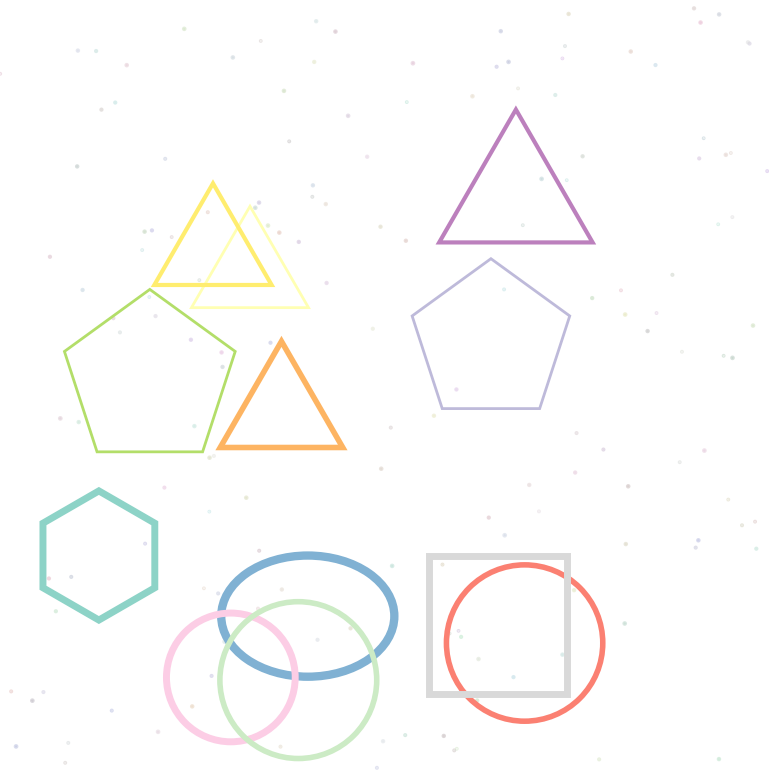[{"shape": "hexagon", "thickness": 2.5, "radius": 0.42, "center": [0.128, 0.279]}, {"shape": "triangle", "thickness": 1, "radius": 0.44, "center": [0.325, 0.644]}, {"shape": "pentagon", "thickness": 1, "radius": 0.54, "center": [0.638, 0.556]}, {"shape": "circle", "thickness": 2, "radius": 0.51, "center": [0.681, 0.165]}, {"shape": "oval", "thickness": 3, "radius": 0.56, "center": [0.4, 0.2]}, {"shape": "triangle", "thickness": 2, "radius": 0.46, "center": [0.366, 0.465]}, {"shape": "pentagon", "thickness": 1, "radius": 0.58, "center": [0.195, 0.508]}, {"shape": "circle", "thickness": 2.5, "radius": 0.42, "center": [0.3, 0.12]}, {"shape": "square", "thickness": 2.5, "radius": 0.45, "center": [0.646, 0.188]}, {"shape": "triangle", "thickness": 1.5, "radius": 0.58, "center": [0.67, 0.743]}, {"shape": "circle", "thickness": 2, "radius": 0.51, "center": [0.387, 0.117]}, {"shape": "triangle", "thickness": 1.5, "radius": 0.44, "center": [0.277, 0.674]}]